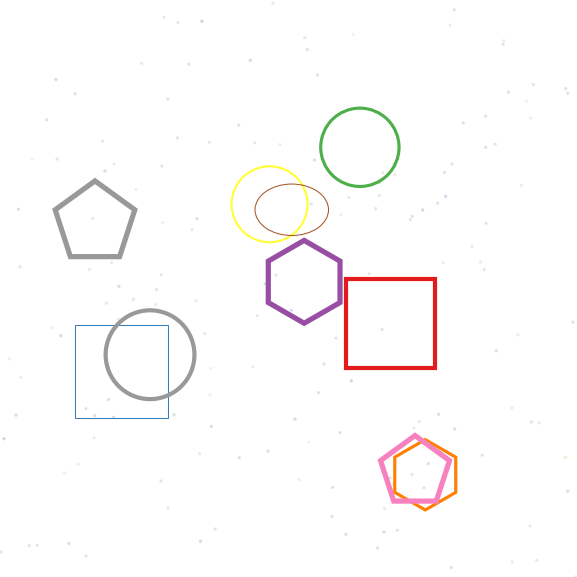[{"shape": "square", "thickness": 2, "radius": 0.39, "center": [0.676, 0.438]}, {"shape": "square", "thickness": 0.5, "radius": 0.4, "center": [0.211, 0.355]}, {"shape": "circle", "thickness": 1.5, "radius": 0.34, "center": [0.623, 0.744]}, {"shape": "hexagon", "thickness": 2.5, "radius": 0.36, "center": [0.527, 0.511]}, {"shape": "hexagon", "thickness": 1.5, "radius": 0.3, "center": [0.736, 0.177]}, {"shape": "circle", "thickness": 1, "radius": 0.33, "center": [0.467, 0.645]}, {"shape": "oval", "thickness": 0.5, "radius": 0.32, "center": [0.505, 0.636]}, {"shape": "pentagon", "thickness": 2.5, "radius": 0.31, "center": [0.719, 0.182]}, {"shape": "circle", "thickness": 2, "radius": 0.38, "center": [0.26, 0.385]}, {"shape": "pentagon", "thickness": 2.5, "radius": 0.36, "center": [0.165, 0.613]}]